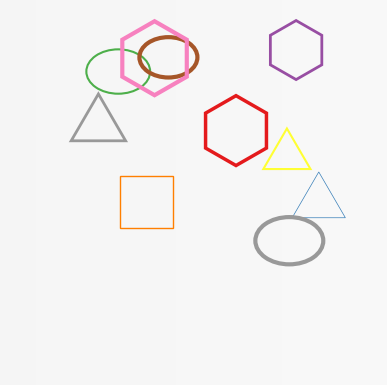[{"shape": "hexagon", "thickness": 2.5, "radius": 0.45, "center": [0.609, 0.661]}, {"shape": "triangle", "thickness": 0.5, "radius": 0.4, "center": [0.823, 0.474]}, {"shape": "oval", "thickness": 1.5, "radius": 0.41, "center": [0.305, 0.814]}, {"shape": "hexagon", "thickness": 2, "radius": 0.38, "center": [0.764, 0.87]}, {"shape": "square", "thickness": 1, "radius": 0.34, "center": [0.378, 0.475]}, {"shape": "triangle", "thickness": 1.5, "radius": 0.35, "center": [0.74, 0.596]}, {"shape": "oval", "thickness": 3, "radius": 0.37, "center": [0.435, 0.851]}, {"shape": "hexagon", "thickness": 3, "radius": 0.48, "center": [0.399, 0.849]}, {"shape": "triangle", "thickness": 2, "radius": 0.41, "center": [0.254, 0.675]}, {"shape": "oval", "thickness": 3, "radius": 0.44, "center": [0.747, 0.375]}]